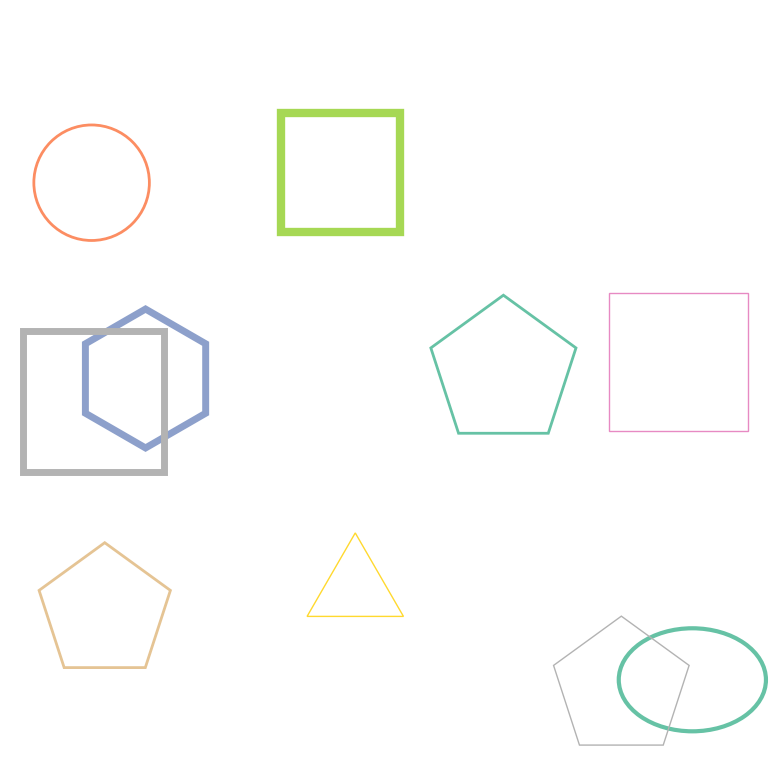[{"shape": "oval", "thickness": 1.5, "radius": 0.48, "center": [0.899, 0.117]}, {"shape": "pentagon", "thickness": 1, "radius": 0.5, "center": [0.654, 0.518]}, {"shape": "circle", "thickness": 1, "radius": 0.38, "center": [0.119, 0.763]}, {"shape": "hexagon", "thickness": 2.5, "radius": 0.45, "center": [0.189, 0.508]}, {"shape": "square", "thickness": 0.5, "radius": 0.45, "center": [0.881, 0.53]}, {"shape": "square", "thickness": 3, "radius": 0.39, "center": [0.443, 0.776]}, {"shape": "triangle", "thickness": 0.5, "radius": 0.36, "center": [0.461, 0.236]}, {"shape": "pentagon", "thickness": 1, "radius": 0.45, "center": [0.136, 0.206]}, {"shape": "pentagon", "thickness": 0.5, "radius": 0.46, "center": [0.807, 0.107]}, {"shape": "square", "thickness": 2.5, "radius": 0.46, "center": [0.121, 0.479]}]